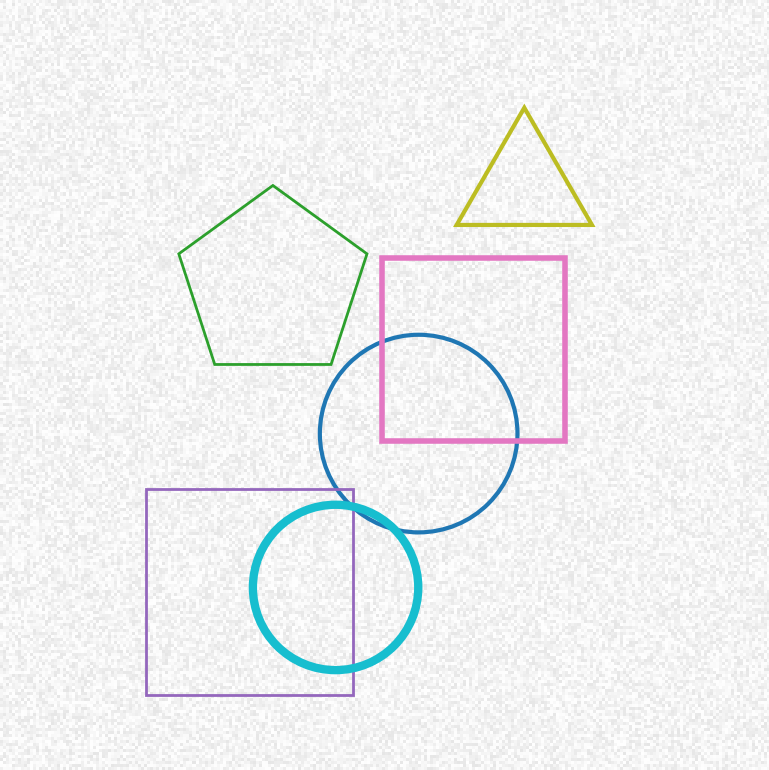[{"shape": "circle", "thickness": 1.5, "radius": 0.64, "center": [0.544, 0.437]}, {"shape": "pentagon", "thickness": 1, "radius": 0.64, "center": [0.354, 0.631]}, {"shape": "square", "thickness": 1, "radius": 0.67, "center": [0.324, 0.231]}, {"shape": "square", "thickness": 2, "radius": 0.59, "center": [0.615, 0.546]}, {"shape": "triangle", "thickness": 1.5, "radius": 0.51, "center": [0.681, 0.759]}, {"shape": "circle", "thickness": 3, "radius": 0.54, "center": [0.436, 0.237]}]